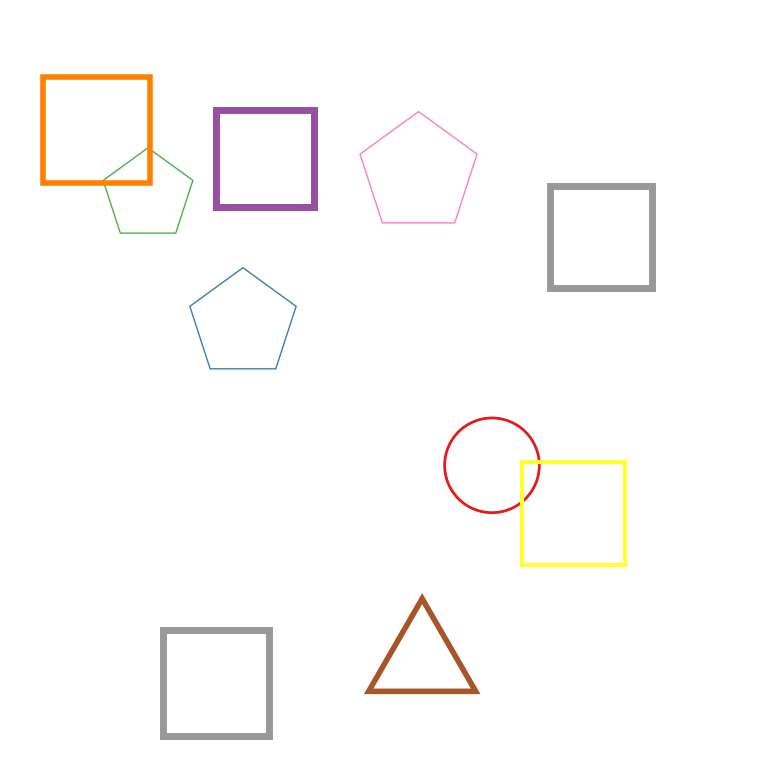[{"shape": "circle", "thickness": 1, "radius": 0.31, "center": [0.639, 0.396]}, {"shape": "pentagon", "thickness": 0.5, "radius": 0.36, "center": [0.316, 0.58]}, {"shape": "pentagon", "thickness": 0.5, "radius": 0.31, "center": [0.192, 0.747]}, {"shape": "square", "thickness": 2.5, "radius": 0.32, "center": [0.344, 0.794]}, {"shape": "square", "thickness": 2, "radius": 0.35, "center": [0.125, 0.831]}, {"shape": "square", "thickness": 1.5, "radius": 0.34, "center": [0.745, 0.333]}, {"shape": "triangle", "thickness": 2, "radius": 0.4, "center": [0.548, 0.142]}, {"shape": "pentagon", "thickness": 0.5, "radius": 0.4, "center": [0.544, 0.775]}, {"shape": "square", "thickness": 2.5, "radius": 0.35, "center": [0.28, 0.113]}, {"shape": "square", "thickness": 2.5, "radius": 0.33, "center": [0.781, 0.692]}]